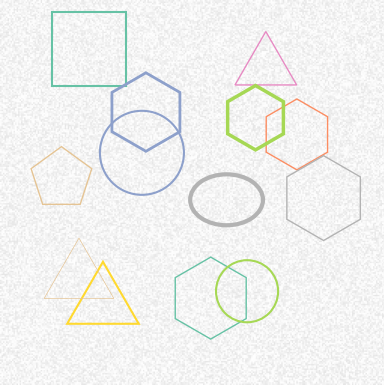[{"shape": "hexagon", "thickness": 1, "radius": 0.53, "center": [0.547, 0.226]}, {"shape": "square", "thickness": 1.5, "radius": 0.48, "center": [0.231, 0.873]}, {"shape": "hexagon", "thickness": 1, "radius": 0.46, "center": [0.771, 0.651]}, {"shape": "hexagon", "thickness": 2, "radius": 0.51, "center": [0.379, 0.709]}, {"shape": "circle", "thickness": 1.5, "radius": 0.55, "center": [0.369, 0.603]}, {"shape": "triangle", "thickness": 1, "radius": 0.46, "center": [0.69, 0.826]}, {"shape": "hexagon", "thickness": 2.5, "radius": 0.42, "center": [0.664, 0.694]}, {"shape": "circle", "thickness": 1.5, "radius": 0.4, "center": [0.642, 0.244]}, {"shape": "triangle", "thickness": 1.5, "radius": 0.54, "center": [0.267, 0.213]}, {"shape": "pentagon", "thickness": 1, "radius": 0.41, "center": [0.16, 0.536]}, {"shape": "triangle", "thickness": 0.5, "radius": 0.52, "center": [0.205, 0.277]}, {"shape": "oval", "thickness": 3, "radius": 0.47, "center": [0.589, 0.481]}, {"shape": "hexagon", "thickness": 1, "radius": 0.55, "center": [0.84, 0.485]}]